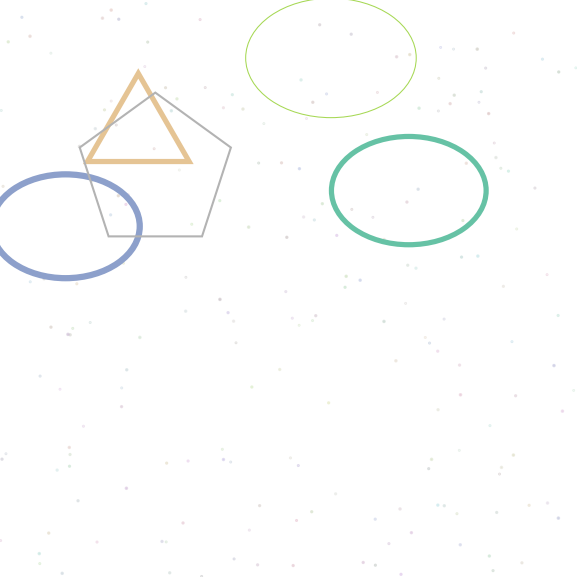[{"shape": "oval", "thickness": 2.5, "radius": 0.67, "center": [0.708, 0.669]}, {"shape": "oval", "thickness": 3, "radius": 0.64, "center": [0.114, 0.607]}, {"shape": "oval", "thickness": 0.5, "radius": 0.74, "center": [0.573, 0.899]}, {"shape": "triangle", "thickness": 2.5, "radius": 0.51, "center": [0.239, 0.77]}, {"shape": "pentagon", "thickness": 1, "radius": 0.69, "center": [0.269, 0.701]}]